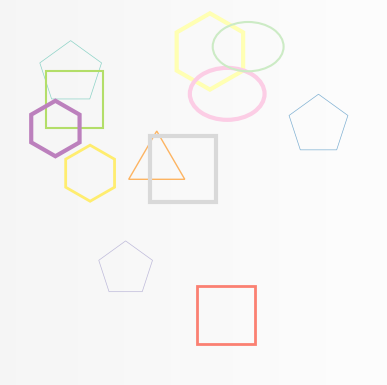[{"shape": "pentagon", "thickness": 0.5, "radius": 0.42, "center": [0.182, 0.811]}, {"shape": "hexagon", "thickness": 3, "radius": 0.5, "center": [0.542, 0.866]}, {"shape": "pentagon", "thickness": 0.5, "radius": 0.36, "center": [0.324, 0.301]}, {"shape": "square", "thickness": 2, "radius": 0.37, "center": [0.582, 0.182]}, {"shape": "pentagon", "thickness": 0.5, "radius": 0.4, "center": [0.822, 0.675]}, {"shape": "triangle", "thickness": 1, "radius": 0.42, "center": [0.405, 0.576]}, {"shape": "square", "thickness": 1.5, "radius": 0.37, "center": [0.192, 0.742]}, {"shape": "oval", "thickness": 3, "radius": 0.48, "center": [0.586, 0.756]}, {"shape": "square", "thickness": 3, "radius": 0.43, "center": [0.473, 0.562]}, {"shape": "hexagon", "thickness": 3, "radius": 0.36, "center": [0.143, 0.666]}, {"shape": "oval", "thickness": 1.5, "radius": 0.46, "center": [0.64, 0.879]}, {"shape": "hexagon", "thickness": 2, "radius": 0.36, "center": [0.233, 0.55]}]